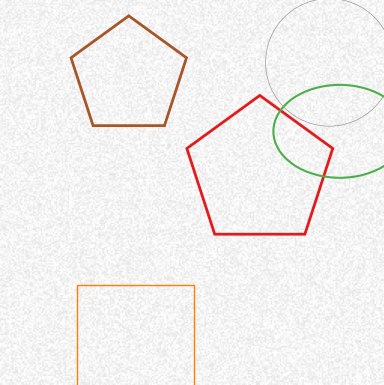[{"shape": "pentagon", "thickness": 2, "radius": 1.0, "center": [0.675, 0.553]}, {"shape": "oval", "thickness": 1.5, "radius": 0.86, "center": [0.882, 0.659]}, {"shape": "square", "thickness": 1, "radius": 0.76, "center": [0.353, 0.108]}, {"shape": "pentagon", "thickness": 2, "radius": 0.79, "center": [0.334, 0.801]}, {"shape": "circle", "thickness": 0.5, "radius": 0.83, "center": [0.855, 0.838]}]